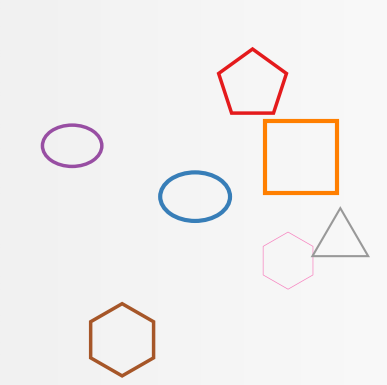[{"shape": "pentagon", "thickness": 2.5, "radius": 0.46, "center": [0.652, 0.781]}, {"shape": "oval", "thickness": 3, "radius": 0.45, "center": [0.504, 0.489]}, {"shape": "oval", "thickness": 2.5, "radius": 0.38, "center": [0.186, 0.621]}, {"shape": "square", "thickness": 3, "radius": 0.47, "center": [0.777, 0.592]}, {"shape": "hexagon", "thickness": 2.5, "radius": 0.47, "center": [0.315, 0.117]}, {"shape": "hexagon", "thickness": 0.5, "radius": 0.37, "center": [0.743, 0.323]}, {"shape": "triangle", "thickness": 1.5, "radius": 0.42, "center": [0.878, 0.376]}]